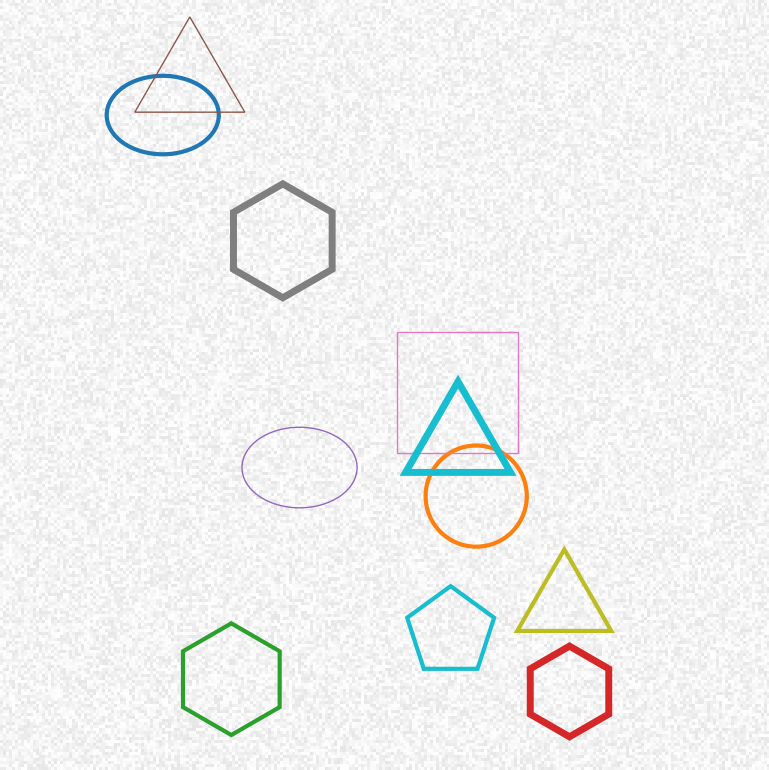[{"shape": "oval", "thickness": 1.5, "radius": 0.36, "center": [0.211, 0.851]}, {"shape": "circle", "thickness": 1.5, "radius": 0.33, "center": [0.618, 0.356]}, {"shape": "hexagon", "thickness": 1.5, "radius": 0.36, "center": [0.3, 0.118]}, {"shape": "hexagon", "thickness": 2.5, "radius": 0.29, "center": [0.74, 0.102]}, {"shape": "oval", "thickness": 0.5, "radius": 0.37, "center": [0.389, 0.393]}, {"shape": "triangle", "thickness": 0.5, "radius": 0.41, "center": [0.246, 0.896]}, {"shape": "square", "thickness": 0.5, "radius": 0.39, "center": [0.595, 0.49]}, {"shape": "hexagon", "thickness": 2.5, "radius": 0.37, "center": [0.367, 0.687]}, {"shape": "triangle", "thickness": 1.5, "radius": 0.35, "center": [0.733, 0.216]}, {"shape": "triangle", "thickness": 2.5, "radius": 0.39, "center": [0.595, 0.426]}, {"shape": "pentagon", "thickness": 1.5, "radius": 0.3, "center": [0.585, 0.179]}]